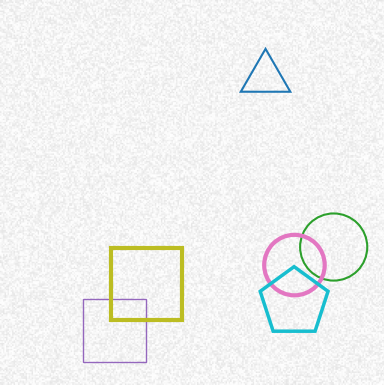[{"shape": "triangle", "thickness": 1.5, "radius": 0.37, "center": [0.69, 0.799]}, {"shape": "circle", "thickness": 1.5, "radius": 0.44, "center": [0.867, 0.358]}, {"shape": "square", "thickness": 1, "radius": 0.41, "center": [0.297, 0.142]}, {"shape": "circle", "thickness": 3, "radius": 0.39, "center": [0.765, 0.311]}, {"shape": "square", "thickness": 3, "radius": 0.46, "center": [0.38, 0.262]}, {"shape": "pentagon", "thickness": 2.5, "radius": 0.46, "center": [0.764, 0.215]}]